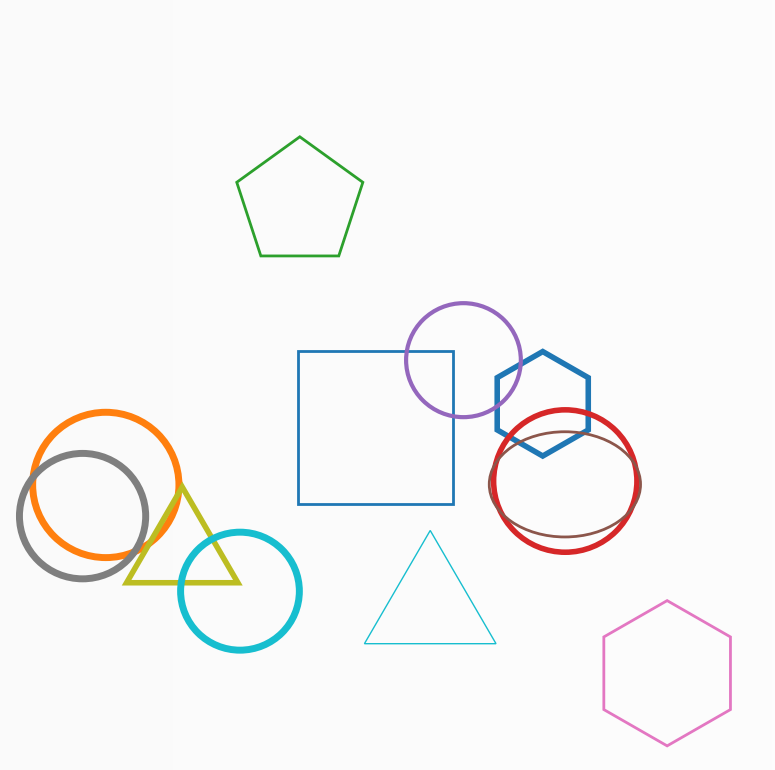[{"shape": "square", "thickness": 1, "radius": 0.5, "center": [0.485, 0.445]}, {"shape": "hexagon", "thickness": 2, "radius": 0.34, "center": [0.7, 0.476]}, {"shape": "circle", "thickness": 2.5, "radius": 0.47, "center": [0.137, 0.37]}, {"shape": "pentagon", "thickness": 1, "radius": 0.43, "center": [0.387, 0.737]}, {"shape": "circle", "thickness": 2, "radius": 0.46, "center": [0.729, 0.375]}, {"shape": "circle", "thickness": 1.5, "radius": 0.37, "center": [0.598, 0.532]}, {"shape": "oval", "thickness": 1, "radius": 0.49, "center": [0.729, 0.371]}, {"shape": "hexagon", "thickness": 1, "radius": 0.47, "center": [0.861, 0.126]}, {"shape": "circle", "thickness": 2.5, "radius": 0.41, "center": [0.107, 0.33]}, {"shape": "triangle", "thickness": 2, "radius": 0.41, "center": [0.235, 0.285]}, {"shape": "circle", "thickness": 2.5, "radius": 0.38, "center": [0.31, 0.232]}, {"shape": "triangle", "thickness": 0.5, "radius": 0.49, "center": [0.555, 0.213]}]